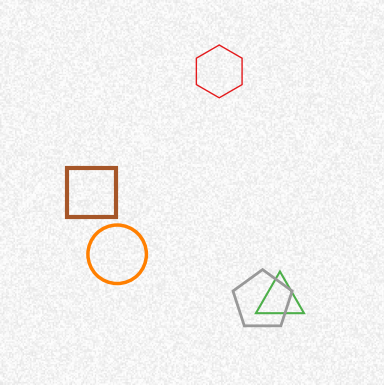[{"shape": "hexagon", "thickness": 1, "radius": 0.34, "center": [0.569, 0.815]}, {"shape": "triangle", "thickness": 1.5, "radius": 0.36, "center": [0.727, 0.223]}, {"shape": "circle", "thickness": 2.5, "radius": 0.38, "center": [0.304, 0.34]}, {"shape": "square", "thickness": 3, "radius": 0.32, "center": [0.237, 0.5]}, {"shape": "pentagon", "thickness": 2, "radius": 0.4, "center": [0.682, 0.219]}]